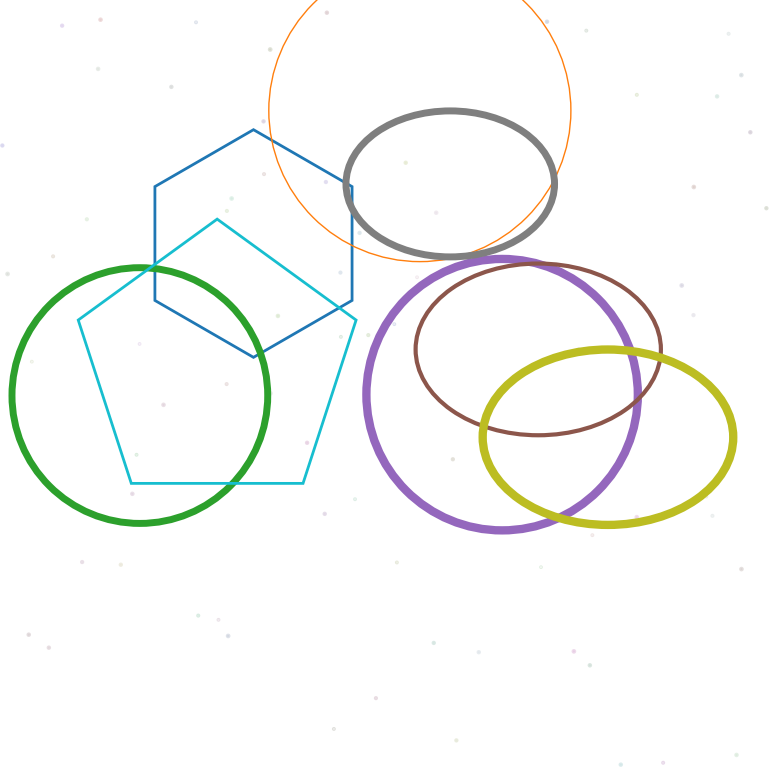[{"shape": "hexagon", "thickness": 1, "radius": 0.74, "center": [0.329, 0.684]}, {"shape": "circle", "thickness": 0.5, "radius": 0.98, "center": [0.545, 0.856]}, {"shape": "circle", "thickness": 2.5, "radius": 0.83, "center": [0.182, 0.486]}, {"shape": "circle", "thickness": 3, "radius": 0.88, "center": [0.652, 0.487]}, {"shape": "oval", "thickness": 1.5, "radius": 0.8, "center": [0.699, 0.546]}, {"shape": "oval", "thickness": 2.5, "radius": 0.68, "center": [0.585, 0.761]}, {"shape": "oval", "thickness": 3, "radius": 0.81, "center": [0.79, 0.432]}, {"shape": "pentagon", "thickness": 1, "radius": 0.95, "center": [0.282, 0.526]}]